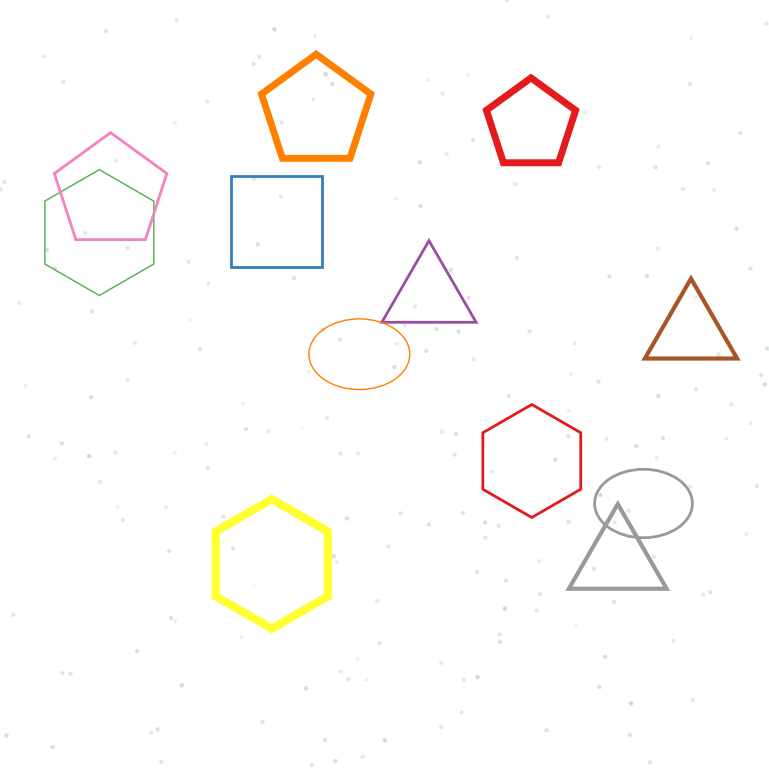[{"shape": "hexagon", "thickness": 1, "radius": 0.37, "center": [0.691, 0.401]}, {"shape": "pentagon", "thickness": 2.5, "radius": 0.3, "center": [0.69, 0.838]}, {"shape": "square", "thickness": 1, "radius": 0.29, "center": [0.359, 0.713]}, {"shape": "hexagon", "thickness": 0.5, "radius": 0.41, "center": [0.129, 0.698]}, {"shape": "triangle", "thickness": 1, "radius": 0.35, "center": [0.557, 0.617]}, {"shape": "pentagon", "thickness": 2.5, "radius": 0.37, "center": [0.411, 0.855]}, {"shape": "oval", "thickness": 0.5, "radius": 0.33, "center": [0.467, 0.54]}, {"shape": "hexagon", "thickness": 3, "radius": 0.42, "center": [0.353, 0.268]}, {"shape": "triangle", "thickness": 1.5, "radius": 0.35, "center": [0.897, 0.569]}, {"shape": "pentagon", "thickness": 1, "radius": 0.38, "center": [0.144, 0.751]}, {"shape": "triangle", "thickness": 1.5, "radius": 0.37, "center": [0.802, 0.272]}, {"shape": "oval", "thickness": 1, "radius": 0.32, "center": [0.836, 0.346]}]